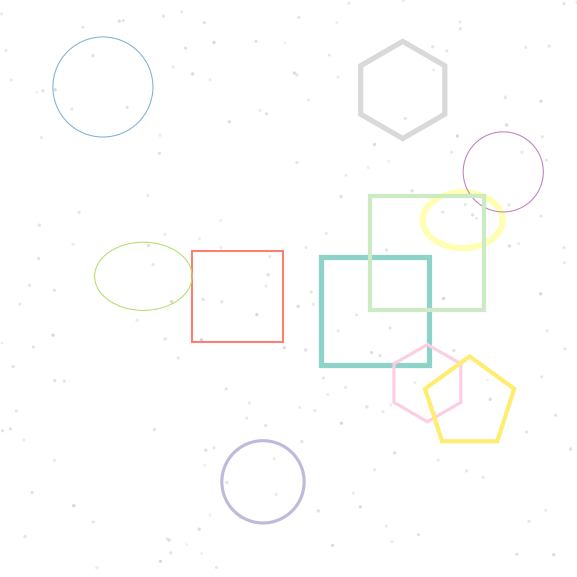[{"shape": "square", "thickness": 2.5, "radius": 0.47, "center": [0.649, 0.461]}, {"shape": "oval", "thickness": 3, "radius": 0.35, "center": [0.801, 0.618]}, {"shape": "circle", "thickness": 1.5, "radius": 0.36, "center": [0.455, 0.165]}, {"shape": "square", "thickness": 1, "radius": 0.39, "center": [0.412, 0.486]}, {"shape": "circle", "thickness": 0.5, "radius": 0.43, "center": [0.178, 0.848]}, {"shape": "oval", "thickness": 0.5, "radius": 0.42, "center": [0.248, 0.521]}, {"shape": "hexagon", "thickness": 1.5, "radius": 0.33, "center": [0.74, 0.336]}, {"shape": "hexagon", "thickness": 2.5, "radius": 0.42, "center": [0.697, 0.843]}, {"shape": "circle", "thickness": 0.5, "radius": 0.35, "center": [0.871, 0.701]}, {"shape": "square", "thickness": 2, "radius": 0.49, "center": [0.739, 0.561]}, {"shape": "pentagon", "thickness": 2, "radius": 0.41, "center": [0.813, 0.301]}]